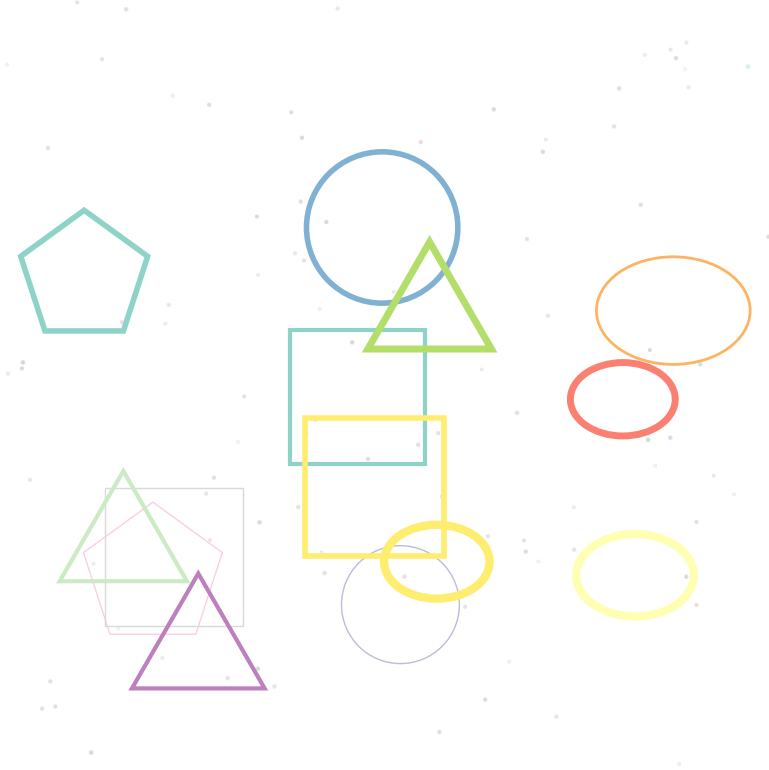[{"shape": "pentagon", "thickness": 2, "radius": 0.43, "center": [0.109, 0.64]}, {"shape": "square", "thickness": 1.5, "radius": 0.44, "center": [0.464, 0.484]}, {"shape": "oval", "thickness": 3, "radius": 0.38, "center": [0.825, 0.253]}, {"shape": "circle", "thickness": 0.5, "radius": 0.38, "center": [0.52, 0.215]}, {"shape": "oval", "thickness": 2.5, "radius": 0.34, "center": [0.809, 0.481]}, {"shape": "circle", "thickness": 2, "radius": 0.49, "center": [0.496, 0.705]}, {"shape": "oval", "thickness": 1, "radius": 0.5, "center": [0.874, 0.597]}, {"shape": "triangle", "thickness": 2.5, "radius": 0.46, "center": [0.558, 0.593]}, {"shape": "pentagon", "thickness": 0.5, "radius": 0.47, "center": [0.199, 0.253]}, {"shape": "square", "thickness": 0.5, "radius": 0.45, "center": [0.226, 0.277]}, {"shape": "triangle", "thickness": 1.5, "radius": 0.5, "center": [0.258, 0.156]}, {"shape": "triangle", "thickness": 1.5, "radius": 0.48, "center": [0.16, 0.293]}, {"shape": "oval", "thickness": 3, "radius": 0.34, "center": [0.567, 0.27]}, {"shape": "square", "thickness": 2, "radius": 0.45, "center": [0.487, 0.368]}]